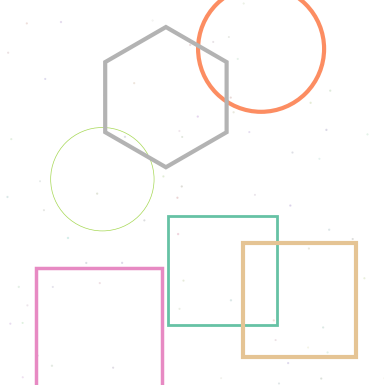[{"shape": "square", "thickness": 2, "radius": 0.7, "center": [0.578, 0.297]}, {"shape": "circle", "thickness": 3, "radius": 0.82, "center": [0.678, 0.873]}, {"shape": "square", "thickness": 2.5, "radius": 0.82, "center": [0.257, 0.14]}, {"shape": "circle", "thickness": 0.5, "radius": 0.67, "center": [0.266, 0.535]}, {"shape": "square", "thickness": 3, "radius": 0.74, "center": [0.778, 0.22]}, {"shape": "hexagon", "thickness": 3, "radius": 0.91, "center": [0.431, 0.748]}]